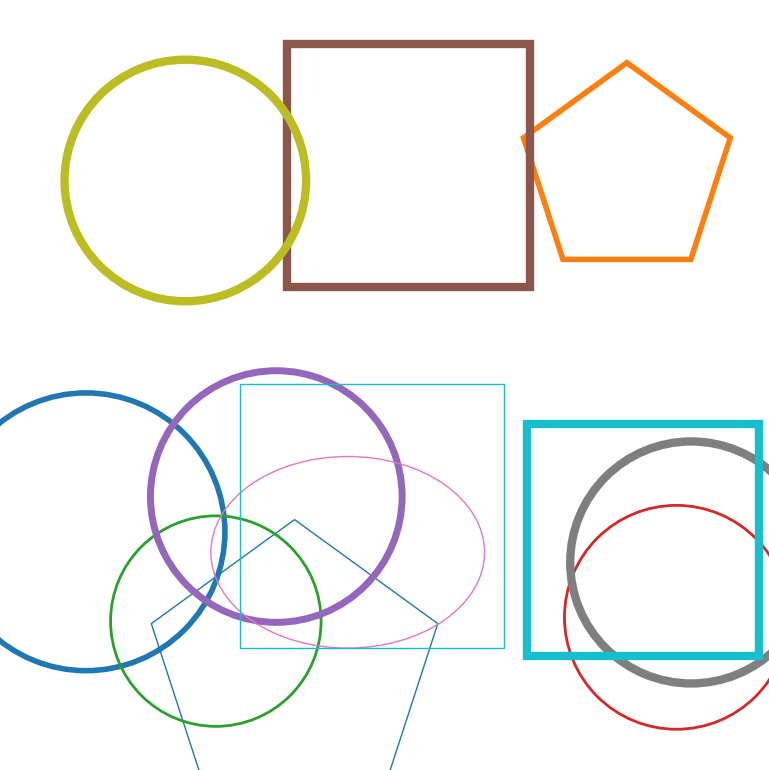[{"shape": "pentagon", "thickness": 0.5, "radius": 0.98, "center": [0.383, 0.13]}, {"shape": "circle", "thickness": 2, "radius": 0.9, "center": [0.112, 0.309]}, {"shape": "pentagon", "thickness": 2, "radius": 0.71, "center": [0.814, 0.777]}, {"shape": "circle", "thickness": 1, "radius": 0.68, "center": [0.28, 0.193]}, {"shape": "circle", "thickness": 1, "radius": 0.73, "center": [0.878, 0.198]}, {"shape": "circle", "thickness": 2.5, "radius": 0.82, "center": [0.359, 0.355]}, {"shape": "square", "thickness": 3, "radius": 0.79, "center": [0.53, 0.785]}, {"shape": "oval", "thickness": 0.5, "radius": 0.89, "center": [0.452, 0.283]}, {"shape": "circle", "thickness": 3, "radius": 0.79, "center": [0.898, 0.27]}, {"shape": "circle", "thickness": 3, "radius": 0.78, "center": [0.241, 0.766]}, {"shape": "square", "thickness": 0.5, "radius": 0.86, "center": [0.483, 0.33]}, {"shape": "square", "thickness": 3, "radius": 0.75, "center": [0.836, 0.298]}]